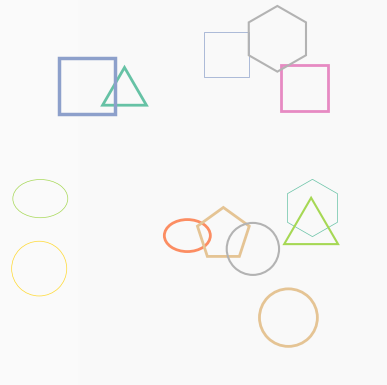[{"shape": "hexagon", "thickness": 0.5, "radius": 0.37, "center": [0.806, 0.46]}, {"shape": "triangle", "thickness": 2, "radius": 0.33, "center": [0.321, 0.759]}, {"shape": "oval", "thickness": 2, "radius": 0.3, "center": [0.483, 0.388]}, {"shape": "square", "thickness": 2.5, "radius": 0.36, "center": [0.225, 0.777]}, {"shape": "square", "thickness": 0.5, "radius": 0.29, "center": [0.584, 0.859]}, {"shape": "square", "thickness": 2, "radius": 0.3, "center": [0.785, 0.772]}, {"shape": "triangle", "thickness": 1.5, "radius": 0.4, "center": [0.803, 0.406]}, {"shape": "oval", "thickness": 0.5, "radius": 0.35, "center": [0.104, 0.484]}, {"shape": "circle", "thickness": 0.5, "radius": 0.36, "center": [0.101, 0.302]}, {"shape": "pentagon", "thickness": 2, "radius": 0.35, "center": [0.576, 0.391]}, {"shape": "circle", "thickness": 2, "radius": 0.37, "center": [0.744, 0.175]}, {"shape": "circle", "thickness": 1.5, "radius": 0.34, "center": [0.653, 0.353]}, {"shape": "hexagon", "thickness": 1.5, "radius": 0.43, "center": [0.716, 0.899]}]